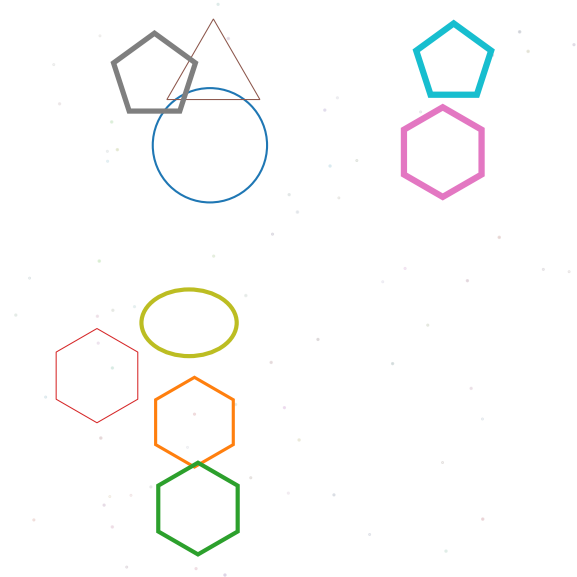[{"shape": "circle", "thickness": 1, "radius": 0.49, "center": [0.363, 0.748]}, {"shape": "hexagon", "thickness": 1.5, "radius": 0.39, "center": [0.337, 0.268]}, {"shape": "hexagon", "thickness": 2, "radius": 0.4, "center": [0.343, 0.119]}, {"shape": "hexagon", "thickness": 0.5, "radius": 0.41, "center": [0.168, 0.349]}, {"shape": "triangle", "thickness": 0.5, "radius": 0.47, "center": [0.37, 0.873]}, {"shape": "hexagon", "thickness": 3, "radius": 0.39, "center": [0.767, 0.736]}, {"shape": "pentagon", "thickness": 2.5, "radius": 0.37, "center": [0.268, 0.867]}, {"shape": "oval", "thickness": 2, "radius": 0.41, "center": [0.327, 0.44]}, {"shape": "pentagon", "thickness": 3, "radius": 0.34, "center": [0.786, 0.89]}]